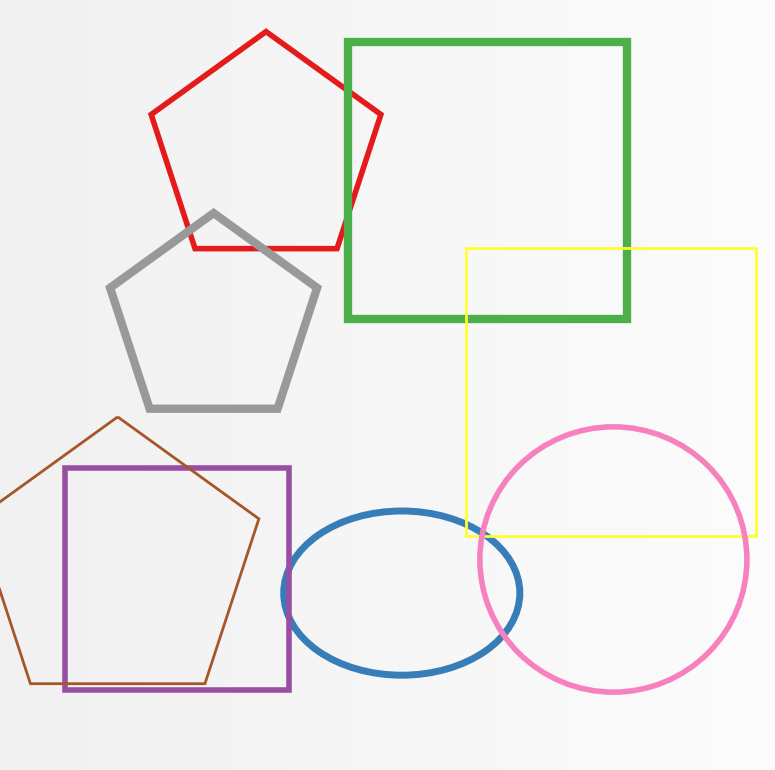[{"shape": "pentagon", "thickness": 2, "radius": 0.78, "center": [0.343, 0.803]}, {"shape": "oval", "thickness": 2.5, "radius": 0.76, "center": [0.518, 0.23]}, {"shape": "square", "thickness": 3, "radius": 0.9, "center": [0.629, 0.765]}, {"shape": "square", "thickness": 2, "radius": 0.72, "center": [0.228, 0.248]}, {"shape": "square", "thickness": 1, "radius": 0.93, "center": [0.788, 0.491]}, {"shape": "pentagon", "thickness": 1, "radius": 0.96, "center": [0.152, 0.267]}, {"shape": "circle", "thickness": 2, "radius": 0.86, "center": [0.791, 0.273]}, {"shape": "pentagon", "thickness": 3, "radius": 0.7, "center": [0.276, 0.583]}]